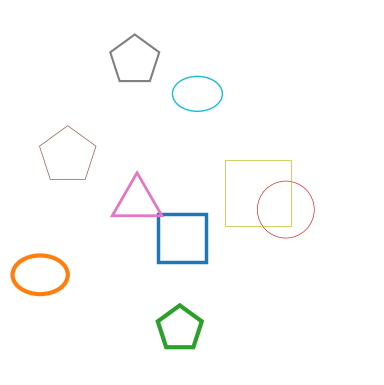[{"shape": "square", "thickness": 2.5, "radius": 0.31, "center": [0.473, 0.382]}, {"shape": "oval", "thickness": 3, "radius": 0.36, "center": [0.104, 0.286]}, {"shape": "pentagon", "thickness": 3, "radius": 0.3, "center": [0.467, 0.147]}, {"shape": "circle", "thickness": 0.5, "radius": 0.37, "center": [0.742, 0.456]}, {"shape": "pentagon", "thickness": 0.5, "radius": 0.39, "center": [0.176, 0.596]}, {"shape": "triangle", "thickness": 2, "radius": 0.37, "center": [0.356, 0.477]}, {"shape": "pentagon", "thickness": 1.5, "radius": 0.33, "center": [0.35, 0.844]}, {"shape": "square", "thickness": 0.5, "radius": 0.43, "center": [0.671, 0.499]}, {"shape": "oval", "thickness": 1, "radius": 0.32, "center": [0.513, 0.756]}]